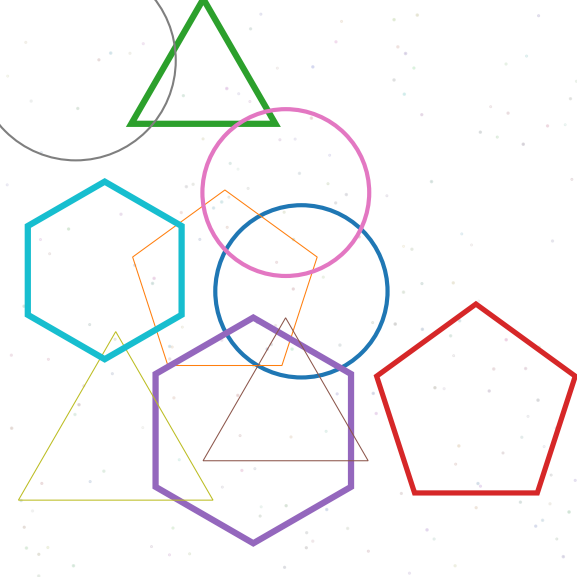[{"shape": "circle", "thickness": 2, "radius": 0.75, "center": [0.522, 0.495]}, {"shape": "pentagon", "thickness": 0.5, "radius": 0.84, "center": [0.389, 0.502]}, {"shape": "triangle", "thickness": 3, "radius": 0.72, "center": [0.352, 0.857]}, {"shape": "pentagon", "thickness": 2.5, "radius": 0.9, "center": [0.824, 0.292]}, {"shape": "hexagon", "thickness": 3, "radius": 0.98, "center": [0.439, 0.254]}, {"shape": "triangle", "thickness": 0.5, "radius": 0.83, "center": [0.495, 0.284]}, {"shape": "circle", "thickness": 2, "radius": 0.72, "center": [0.495, 0.666]}, {"shape": "circle", "thickness": 1, "radius": 0.87, "center": [0.131, 0.894]}, {"shape": "triangle", "thickness": 0.5, "radius": 0.97, "center": [0.2, 0.23]}, {"shape": "hexagon", "thickness": 3, "radius": 0.77, "center": [0.181, 0.531]}]